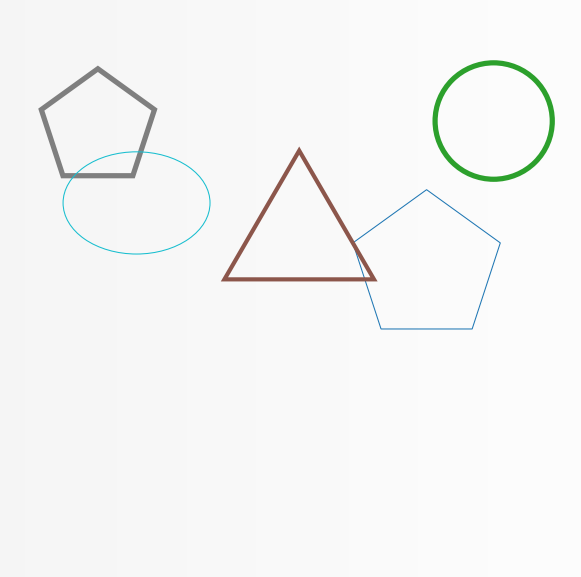[{"shape": "pentagon", "thickness": 0.5, "radius": 0.67, "center": [0.734, 0.537]}, {"shape": "circle", "thickness": 2.5, "radius": 0.5, "center": [0.849, 0.79]}, {"shape": "triangle", "thickness": 2, "radius": 0.74, "center": [0.515, 0.59]}, {"shape": "pentagon", "thickness": 2.5, "radius": 0.51, "center": [0.168, 0.778]}, {"shape": "oval", "thickness": 0.5, "radius": 0.63, "center": [0.235, 0.648]}]